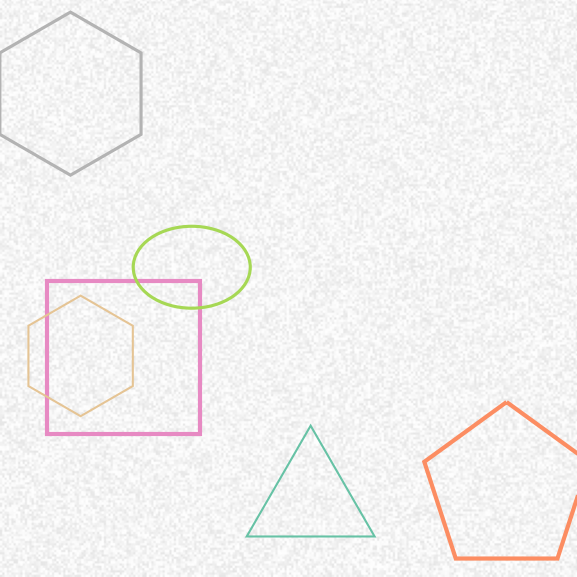[{"shape": "triangle", "thickness": 1, "radius": 0.64, "center": [0.538, 0.134]}, {"shape": "pentagon", "thickness": 2, "radius": 0.75, "center": [0.877, 0.153]}, {"shape": "square", "thickness": 2, "radius": 0.66, "center": [0.213, 0.38]}, {"shape": "oval", "thickness": 1.5, "radius": 0.51, "center": [0.332, 0.536]}, {"shape": "hexagon", "thickness": 1, "radius": 0.52, "center": [0.14, 0.383]}, {"shape": "hexagon", "thickness": 1.5, "radius": 0.71, "center": [0.122, 0.837]}]